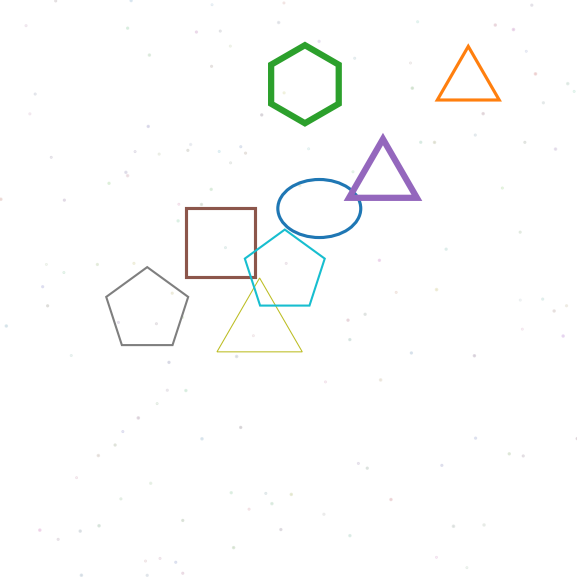[{"shape": "oval", "thickness": 1.5, "radius": 0.36, "center": [0.553, 0.638]}, {"shape": "triangle", "thickness": 1.5, "radius": 0.31, "center": [0.811, 0.857]}, {"shape": "hexagon", "thickness": 3, "radius": 0.34, "center": [0.528, 0.853]}, {"shape": "triangle", "thickness": 3, "radius": 0.34, "center": [0.663, 0.69]}, {"shape": "square", "thickness": 1.5, "radius": 0.3, "center": [0.382, 0.579]}, {"shape": "pentagon", "thickness": 1, "radius": 0.37, "center": [0.255, 0.462]}, {"shape": "triangle", "thickness": 0.5, "radius": 0.43, "center": [0.45, 0.433]}, {"shape": "pentagon", "thickness": 1, "radius": 0.36, "center": [0.493, 0.529]}]